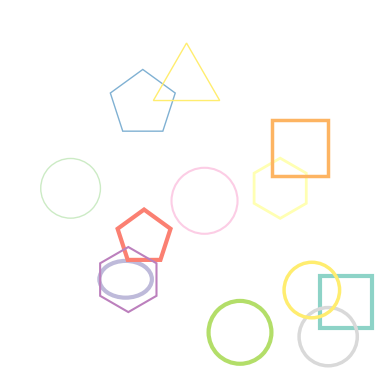[{"shape": "square", "thickness": 3, "radius": 0.34, "center": [0.898, 0.215]}, {"shape": "hexagon", "thickness": 2, "radius": 0.39, "center": [0.728, 0.511]}, {"shape": "oval", "thickness": 3, "radius": 0.34, "center": [0.326, 0.275]}, {"shape": "pentagon", "thickness": 3, "radius": 0.36, "center": [0.374, 0.383]}, {"shape": "pentagon", "thickness": 1, "radius": 0.44, "center": [0.371, 0.731]}, {"shape": "square", "thickness": 2.5, "radius": 0.36, "center": [0.779, 0.616]}, {"shape": "circle", "thickness": 3, "radius": 0.41, "center": [0.623, 0.137]}, {"shape": "circle", "thickness": 1.5, "radius": 0.43, "center": [0.531, 0.478]}, {"shape": "circle", "thickness": 2.5, "radius": 0.38, "center": [0.852, 0.126]}, {"shape": "hexagon", "thickness": 1.5, "radius": 0.42, "center": [0.333, 0.274]}, {"shape": "circle", "thickness": 1, "radius": 0.39, "center": [0.183, 0.511]}, {"shape": "circle", "thickness": 2.5, "radius": 0.36, "center": [0.81, 0.247]}, {"shape": "triangle", "thickness": 1, "radius": 0.5, "center": [0.485, 0.789]}]